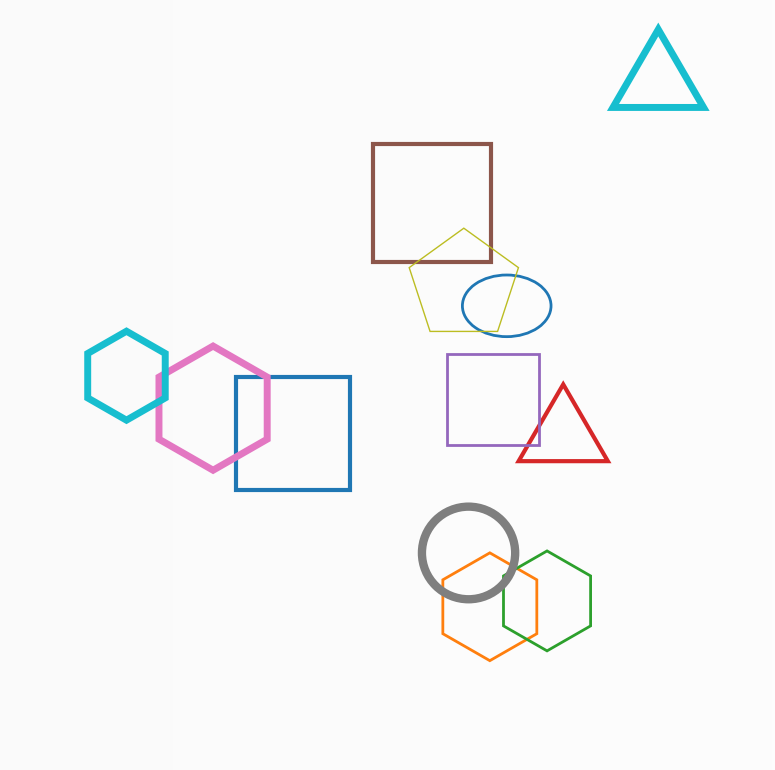[{"shape": "square", "thickness": 1.5, "radius": 0.37, "center": [0.378, 0.437]}, {"shape": "oval", "thickness": 1, "radius": 0.29, "center": [0.654, 0.603]}, {"shape": "hexagon", "thickness": 1, "radius": 0.35, "center": [0.632, 0.212]}, {"shape": "hexagon", "thickness": 1, "radius": 0.32, "center": [0.706, 0.22]}, {"shape": "triangle", "thickness": 1.5, "radius": 0.33, "center": [0.727, 0.434]}, {"shape": "square", "thickness": 1, "radius": 0.3, "center": [0.636, 0.481]}, {"shape": "square", "thickness": 1.5, "radius": 0.38, "center": [0.558, 0.736]}, {"shape": "hexagon", "thickness": 2.5, "radius": 0.4, "center": [0.275, 0.47]}, {"shape": "circle", "thickness": 3, "radius": 0.3, "center": [0.605, 0.282]}, {"shape": "pentagon", "thickness": 0.5, "radius": 0.37, "center": [0.598, 0.63]}, {"shape": "triangle", "thickness": 2.5, "radius": 0.34, "center": [0.849, 0.894]}, {"shape": "hexagon", "thickness": 2.5, "radius": 0.29, "center": [0.163, 0.512]}]